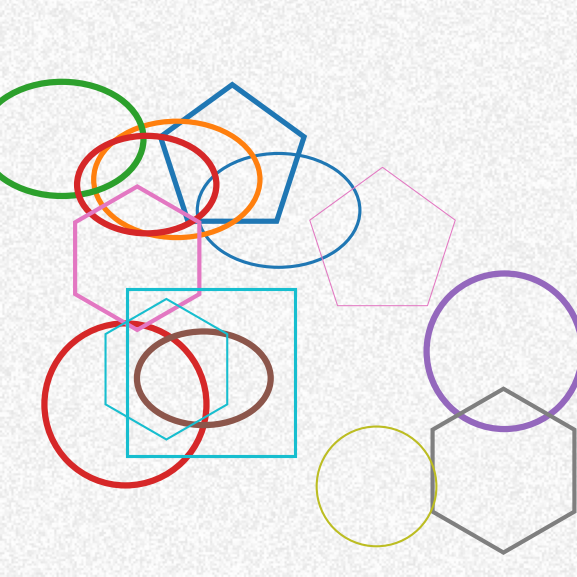[{"shape": "pentagon", "thickness": 2.5, "radius": 0.65, "center": [0.402, 0.722]}, {"shape": "oval", "thickness": 1.5, "radius": 0.7, "center": [0.482, 0.635]}, {"shape": "oval", "thickness": 2.5, "radius": 0.72, "center": [0.306, 0.688]}, {"shape": "oval", "thickness": 3, "radius": 0.71, "center": [0.107, 0.759]}, {"shape": "oval", "thickness": 3, "radius": 0.6, "center": [0.254, 0.679]}, {"shape": "circle", "thickness": 3, "radius": 0.7, "center": [0.217, 0.299]}, {"shape": "circle", "thickness": 3, "radius": 0.67, "center": [0.873, 0.391]}, {"shape": "oval", "thickness": 3, "radius": 0.58, "center": [0.353, 0.344]}, {"shape": "hexagon", "thickness": 2, "radius": 0.62, "center": [0.238, 0.552]}, {"shape": "pentagon", "thickness": 0.5, "radius": 0.66, "center": [0.662, 0.577]}, {"shape": "hexagon", "thickness": 2, "radius": 0.71, "center": [0.872, 0.184]}, {"shape": "circle", "thickness": 1, "radius": 0.52, "center": [0.652, 0.157]}, {"shape": "square", "thickness": 1.5, "radius": 0.73, "center": [0.365, 0.354]}, {"shape": "hexagon", "thickness": 1, "radius": 0.61, "center": [0.288, 0.36]}]